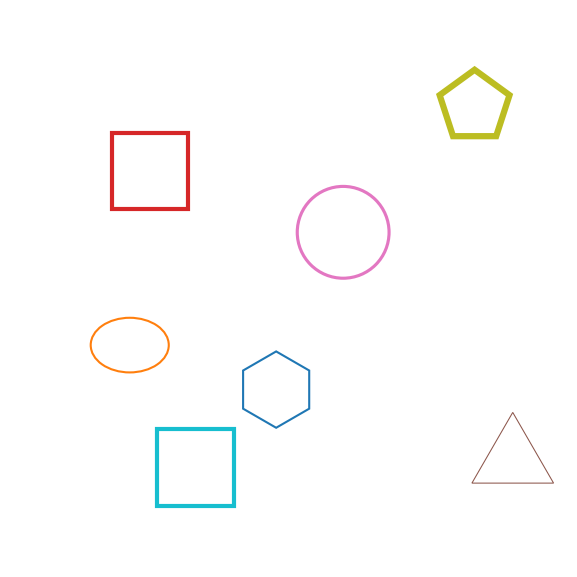[{"shape": "hexagon", "thickness": 1, "radius": 0.33, "center": [0.478, 0.325]}, {"shape": "oval", "thickness": 1, "radius": 0.34, "center": [0.225, 0.402]}, {"shape": "square", "thickness": 2, "radius": 0.33, "center": [0.26, 0.703]}, {"shape": "triangle", "thickness": 0.5, "radius": 0.41, "center": [0.888, 0.203]}, {"shape": "circle", "thickness": 1.5, "radius": 0.4, "center": [0.594, 0.597]}, {"shape": "pentagon", "thickness": 3, "radius": 0.32, "center": [0.822, 0.815]}, {"shape": "square", "thickness": 2, "radius": 0.33, "center": [0.338, 0.19]}]